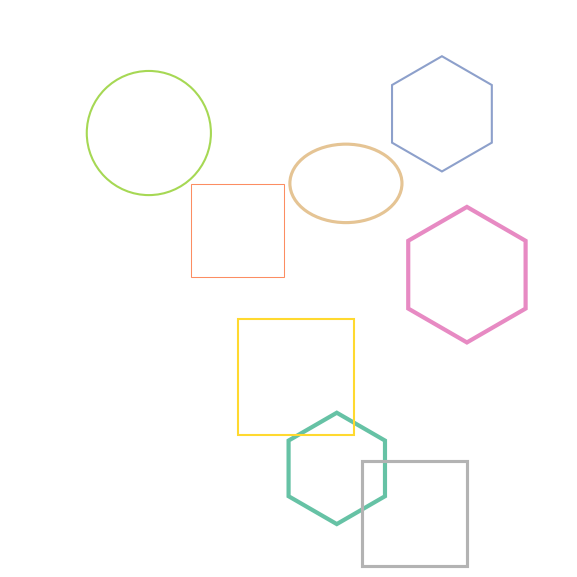[{"shape": "hexagon", "thickness": 2, "radius": 0.48, "center": [0.583, 0.188]}, {"shape": "square", "thickness": 0.5, "radius": 0.4, "center": [0.411, 0.599]}, {"shape": "hexagon", "thickness": 1, "radius": 0.5, "center": [0.765, 0.802]}, {"shape": "hexagon", "thickness": 2, "radius": 0.59, "center": [0.809, 0.524]}, {"shape": "circle", "thickness": 1, "radius": 0.54, "center": [0.258, 0.769]}, {"shape": "square", "thickness": 1, "radius": 0.5, "center": [0.512, 0.347]}, {"shape": "oval", "thickness": 1.5, "radius": 0.49, "center": [0.599, 0.682]}, {"shape": "square", "thickness": 1.5, "radius": 0.46, "center": [0.718, 0.11]}]